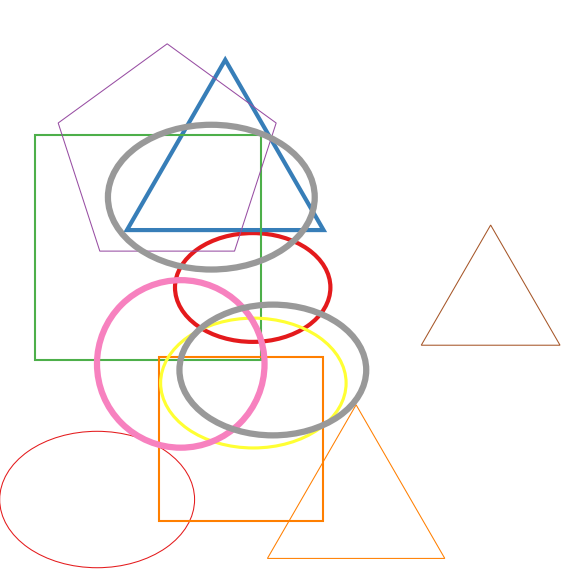[{"shape": "oval", "thickness": 0.5, "radius": 0.84, "center": [0.168, 0.134]}, {"shape": "oval", "thickness": 2, "radius": 0.67, "center": [0.438, 0.501]}, {"shape": "triangle", "thickness": 2, "radius": 0.98, "center": [0.39, 0.699]}, {"shape": "square", "thickness": 1, "radius": 0.98, "center": [0.256, 0.57]}, {"shape": "pentagon", "thickness": 0.5, "radius": 0.99, "center": [0.289, 0.725]}, {"shape": "square", "thickness": 1, "radius": 0.71, "center": [0.417, 0.239]}, {"shape": "triangle", "thickness": 0.5, "radius": 0.89, "center": [0.617, 0.121]}, {"shape": "oval", "thickness": 1.5, "radius": 0.8, "center": [0.439, 0.336]}, {"shape": "triangle", "thickness": 0.5, "radius": 0.69, "center": [0.85, 0.471]}, {"shape": "circle", "thickness": 3, "radius": 0.73, "center": [0.313, 0.369]}, {"shape": "oval", "thickness": 3, "radius": 0.9, "center": [0.366, 0.658]}, {"shape": "oval", "thickness": 3, "radius": 0.81, "center": [0.472, 0.358]}]